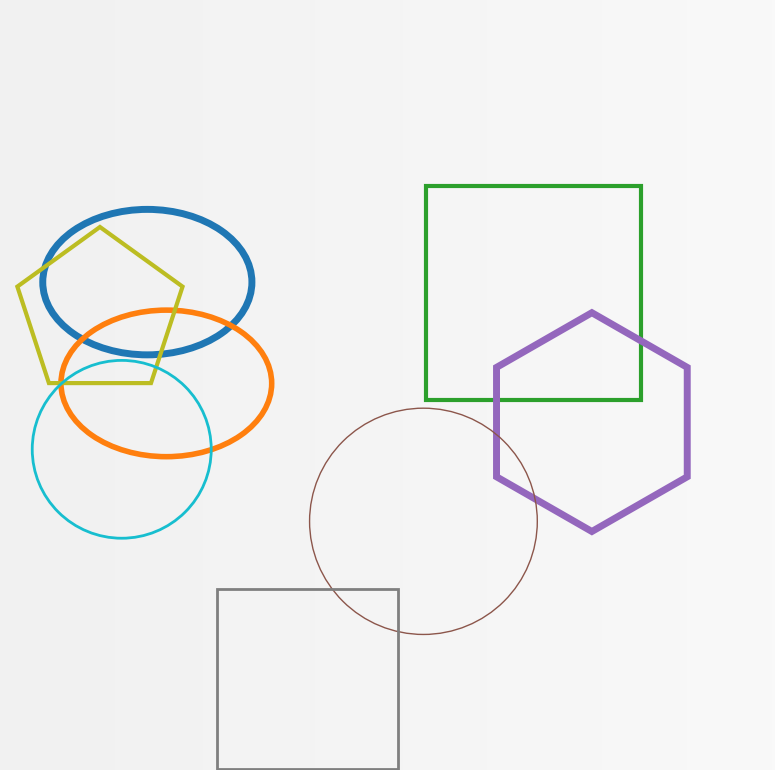[{"shape": "oval", "thickness": 2.5, "radius": 0.67, "center": [0.19, 0.634]}, {"shape": "oval", "thickness": 2, "radius": 0.68, "center": [0.215, 0.502]}, {"shape": "square", "thickness": 1.5, "radius": 0.69, "center": [0.688, 0.619]}, {"shape": "hexagon", "thickness": 2.5, "radius": 0.71, "center": [0.764, 0.452]}, {"shape": "circle", "thickness": 0.5, "radius": 0.73, "center": [0.546, 0.323]}, {"shape": "square", "thickness": 1, "radius": 0.58, "center": [0.396, 0.118]}, {"shape": "pentagon", "thickness": 1.5, "radius": 0.56, "center": [0.129, 0.593]}, {"shape": "circle", "thickness": 1, "radius": 0.58, "center": [0.157, 0.416]}]